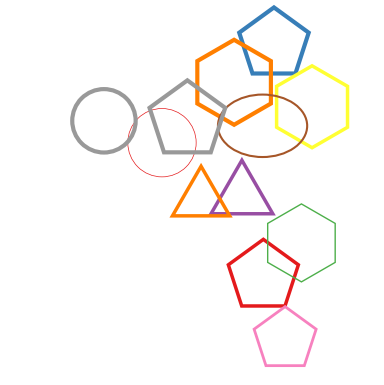[{"shape": "pentagon", "thickness": 2.5, "radius": 0.48, "center": [0.684, 0.283]}, {"shape": "circle", "thickness": 0.5, "radius": 0.44, "center": [0.421, 0.629]}, {"shape": "pentagon", "thickness": 3, "radius": 0.47, "center": [0.712, 0.886]}, {"shape": "hexagon", "thickness": 1, "radius": 0.51, "center": [0.783, 0.369]}, {"shape": "triangle", "thickness": 2.5, "radius": 0.46, "center": [0.628, 0.491]}, {"shape": "triangle", "thickness": 2.5, "radius": 0.43, "center": [0.522, 0.482]}, {"shape": "hexagon", "thickness": 3, "radius": 0.55, "center": [0.608, 0.786]}, {"shape": "hexagon", "thickness": 2.5, "radius": 0.53, "center": [0.811, 0.723]}, {"shape": "oval", "thickness": 1.5, "radius": 0.58, "center": [0.682, 0.673]}, {"shape": "pentagon", "thickness": 2, "radius": 0.42, "center": [0.741, 0.119]}, {"shape": "pentagon", "thickness": 3, "radius": 0.52, "center": [0.487, 0.688]}, {"shape": "circle", "thickness": 3, "radius": 0.41, "center": [0.27, 0.686]}]